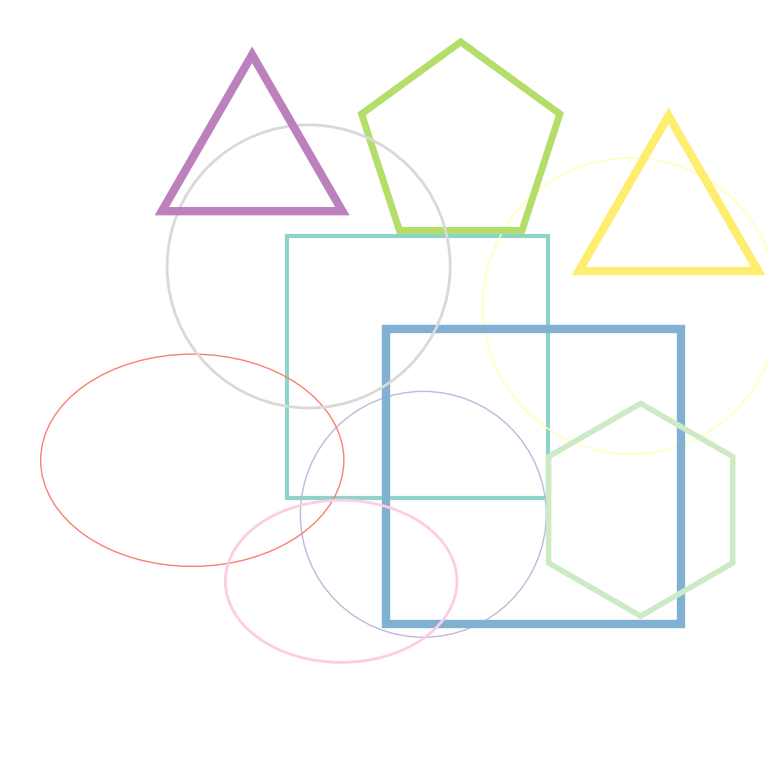[{"shape": "square", "thickness": 1.5, "radius": 0.85, "center": [0.542, 0.523]}, {"shape": "circle", "thickness": 0.5, "radius": 0.96, "center": [0.819, 0.603]}, {"shape": "circle", "thickness": 0.5, "radius": 0.8, "center": [0.55, 0.332]}, {"shape": "oval", "thickness": 0.5, "radius": 0.98, "center": [0.25, 0.402]}, {"shape": "square", "thickness": 3, "radius": 0.96, "center": [0.693, 0.381]}, {"shape": "pentagon", "thickness": 2.5, "radius": 0.68, "center": [0.598, 0.81]}, {"shape": "oval", "thickness": 1, "radius": 0.75, "center": [0.443, 0.245]}, {"shape": "circle", "thickness": 1, "radius": 0.92, "center": [0.401, 0.654]}, {"shape": "triangle", "thickness": 3, "radius": 0.68, "center": [0.327, 0.793]}, {"shape": "hexagon", "thickness": 2, "radius": 0.69, "center": [0.832, 0.338]}, {"shape": "triangle", "thickness": 3, "radius": 0.67, "center": [0.868, 0.715]}]